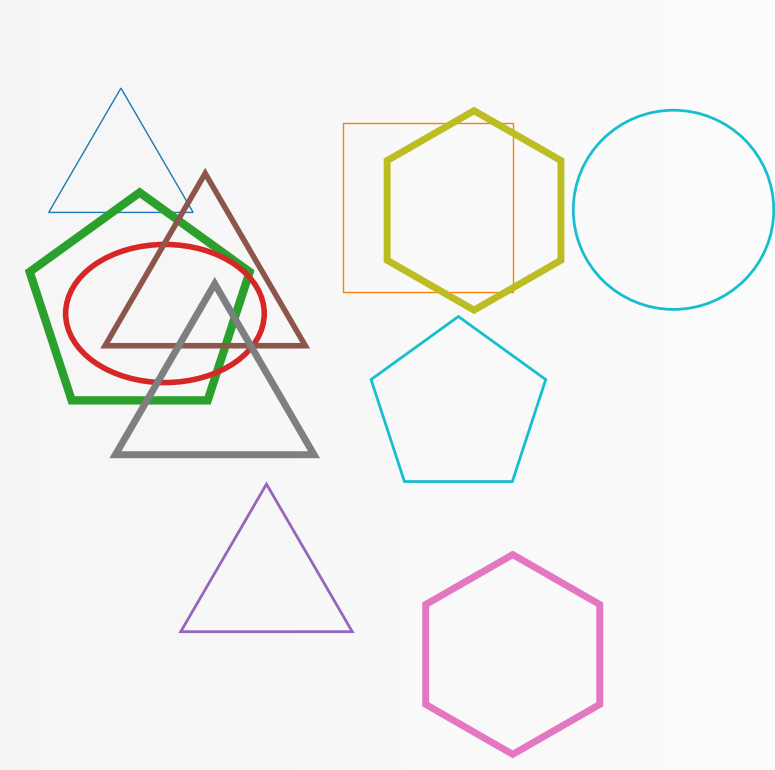[{"shape": "triangle", "thickness": 0.5, "radius": 0.54, "center": [0.156, 0.778]}, {"shape": "square", "thickness": 0.5, "radius": 0.55, "center": [0.552, 0.731]}, {"shape": "pentagon", "thickness": 3, "radius": 0.75, "center": [0.18, 0.601]}, {"shape": "oval", "thickness": 2, "radius": 0.64, "center": [0.213, 0.593]}, {"shape": "triangle", "thickness": 1, "radius": 0.64, "center": [0.344, 0.244]}, {"shape": "triangle", "thickness": 2, "radius": 0.75, "center": [0.265, 0.626]}, {"shape": "hexagon", "thickness": 2.5, "radius": 0.65, "center": [0.662, 0.15]}, {"shape": "triangle", "thickness": 2.5, "radius": 0.74, "center": [0.277, 0.483]}, {"shape": "hexagon", "thickness": 2.5, "radius": 0.65, "center": [0.612, 0.727]}, {"shape": "pentagon", "thickness": 1, "radius": 0.59, "center": [0.591, 0.47]}, {"shape": "circle", "thickness": 1, "radius": 0.65, "center": [0.869, 0.728]}]